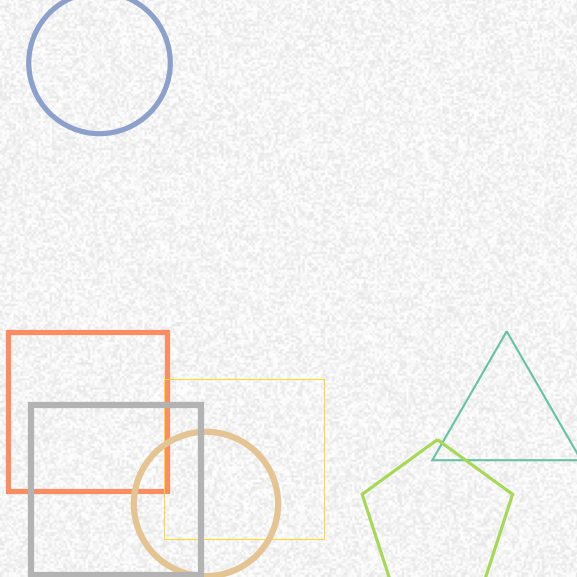[{"shape": "triangle", "thickness": 1, "radius": 0.74, "center": [0.877, 0.277]}, {"shape": "square", "thickness": 2.5, "radius": 0.69, "center": [0.152, 0.287]}, {"shape": "circle", "thickness": 2.5, "radius": 0.61, "center": [0.172, 0.89]}, {"shape": "pentagon", "thickness": 1.5, "radius": 0.68, "center": [0.757, 0.101]}, {"shape": "square", "thickness": 0.5, "radius": 0.69, "center": [0.423, 0.204]}, {"shape": "circle", "thickness": 3, "radius": 0.62, "center": [0.357, 0.126]}, {"shape": "square", "thickness": 3, "radius": 0.74, "center": [0.201, 0.15]}]